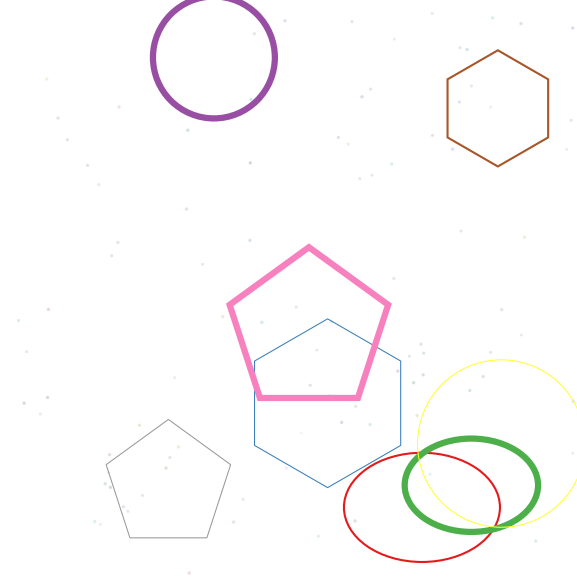[{"shape": "oval", "thickness": 1, "radius": 0.68, "center": [0.731, 0.121]}, {"shape": "hexagon", "thickness": 0.5, "radius": 0.73, "center": [0.567, 0.301]}, {"shape": "oval", "thickness": 3, "radius": 0.58, "center": [0.816, 0.159]}, {"shape": "circle", "thickness": 3, "radius": 0.53, "center": [0.37, 0.9]}, {"shape": "circle", "thickness": 0.5, "radius": 0.72, "center": [0.868, 0.231]}, {"shape": "hexagon", "thickness": 1, "radius": 0.5, "center": [0.862, 0.811]}, {"shape": "pentagon", "thickness": 3, "radius": 0.72, "center": [0.535, 0.427]}, {"shape": "pentagon", "thickness": 0.5, "radius": 0.57, "center": [0.292, 0.16]}]